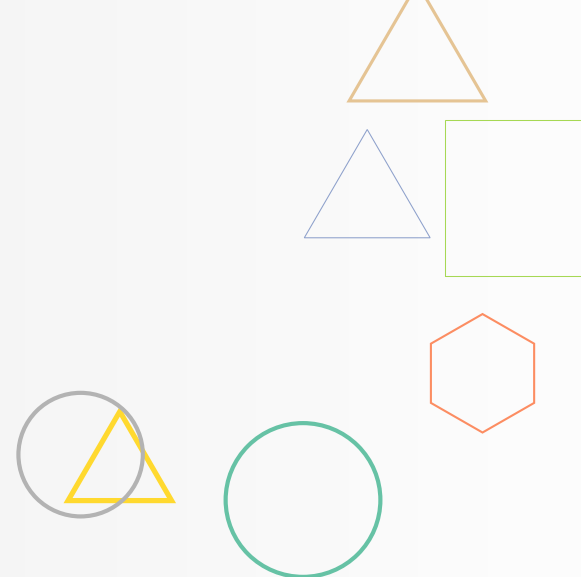[{"shape": "circle", "thickness": 2, "radius": 0.67, "center": [0.521, 0.133]}, {"shape": "hexagon", "thickness": 1, "radius": 0.51, "center": [0.83, 0.353]}, {"shape": "triangle", "thickness": 0.5, "radius": 0.63, "center": [0.632, 0.65]}, {"shape": "square", "thickness": 0.5, "radius": 0.67, "center": [0.9, 0.656]}, {"shape": "triangle", "thickness": 2.5, "radius": 0.51, "center": [0.206, 0.184]}, {"shape": "triangle", "thickness": 1.5, "radius": 0.68, "center": [0.718, 0.892]}, {"shape": "circle", "thickness": 2, "radius": 0.54, "center": [0.139, 0.212]}]